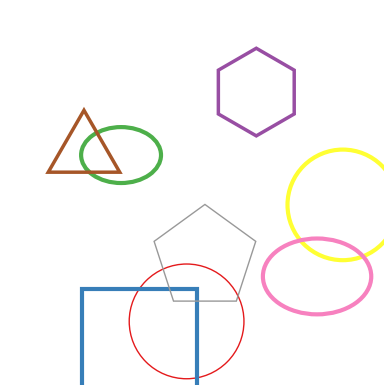[{"shape": "circle", "thickness": 1, "radius": 0.75, "center": [0.485, 0.165]}, {"shape": "square", "thickness": 3, "radius": 0.75, "center": [0.362, 0.1]}, {"shape": "oval", "thickness": 3, "radius": 0.52, "center": [0.314, 0.597]}, {"shape": "hexagon", "thickness": 2.5, "radius": 0.57, "center": [0.666, 0.761]}, {"shape": "circle", "thickness": 3, "radius": 0.72, "center": [0.89, 0.468]}, {"shape": "triangle", "thickness": 2.5, "radius": 0.54, "center": [0.218, 0.606]}, {"shape": "oval", "thickness": 3, "radius": 0.7, "center": [0.824, 0.282]}, {"shape": "pentagon", "thickness": 1, "radius": 0.69, "center": [0.532, 0.33]}]